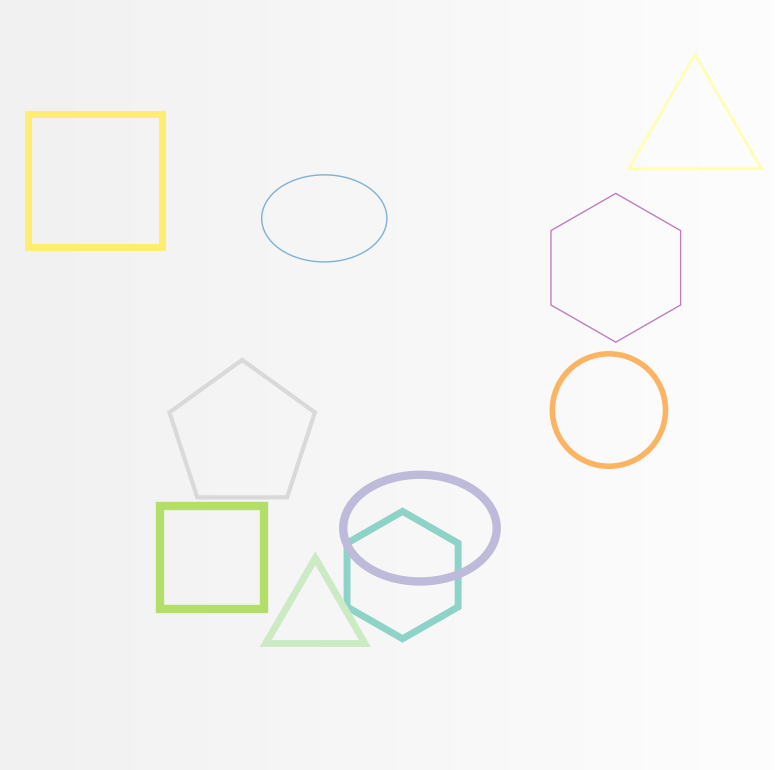[{"shape": "hexagon", "thickness": 2.5, "radius": 0.41, "center": [0.519, 0.253]}, {"shape": "triangle", "thickness": 1, "radius": 0.49, "center": [0.897, 0.83]}, {"shape": "oval", "thickness": 3, "radius": 0.5, "center": [0.542, 0.314]}, {"shape": "oval", "thickness": 0.5, "radius": 0.4, "center": [0.418, 0.716]}, {"shape": "circle", "thickness": 2, "radius": 0.37, "center": [0.786, 0.467]}, {"shape": "square", "thickness": 3, "radius": 0.34, "center": [0.274, 0.276]}, {"shape": "pentagon", "thickness": 1.5, "radius": 0.49, "center": [0.312, 0.434]}, {"shape": "hexagon", "thickness": 0.5, "radius": 0.48, "center": [0.795, 0.652]}, {"shape": "triangle", "thickness": 2.5, "radius": 0.37, "center": [0.407, 0.201]}, {"shape": "square", "thickness": 2.5, "radius": 0.43, "center": [0.123, 0.766]}]